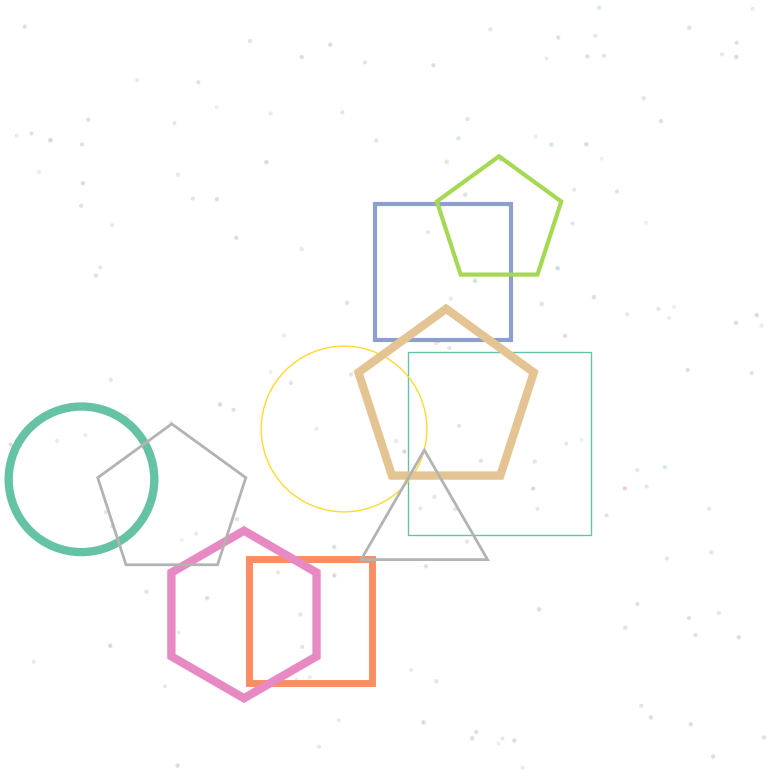[{"shape": "circle", "thickness": 3, "radius": 0.47, "center": [0.106, 0.378]}, {"shape": "square", "thickness": 0.5, "radius": 0.59, "center": [0.649, 0.424]}, {"shape": "square", "thickness": 2.5, "radius": 0.4, "center": [0.403, 0.193]}, {"shape": "square", "thickness": 1.5, "radius": 0.44, "center": [0.575, 0.647]}, {"shape": "hexagon", "thickness": 3, "radius": 0.54, "center": [0.317, 0.202]}, {"shape": "pentagon", "thickness": 1.5, "radius": 0.42, "center": [0.648, 0.712]}, {"shape": "circle", "thickness": 0.5, "radius": 0.54, "center": [0.447, 0.443]}, {"shape": "pentagon", "thickness": 3, "radius": 0.6, "center": [0.579, 0.479]}, {"shape": "triangle", "thickness": 1, "radius": 0.47, "center": [0.551, 0.321]}, {"shape": "pentagon", "thickness": 1, "radius": 0.51, "center": [0.223, 0.348]}]